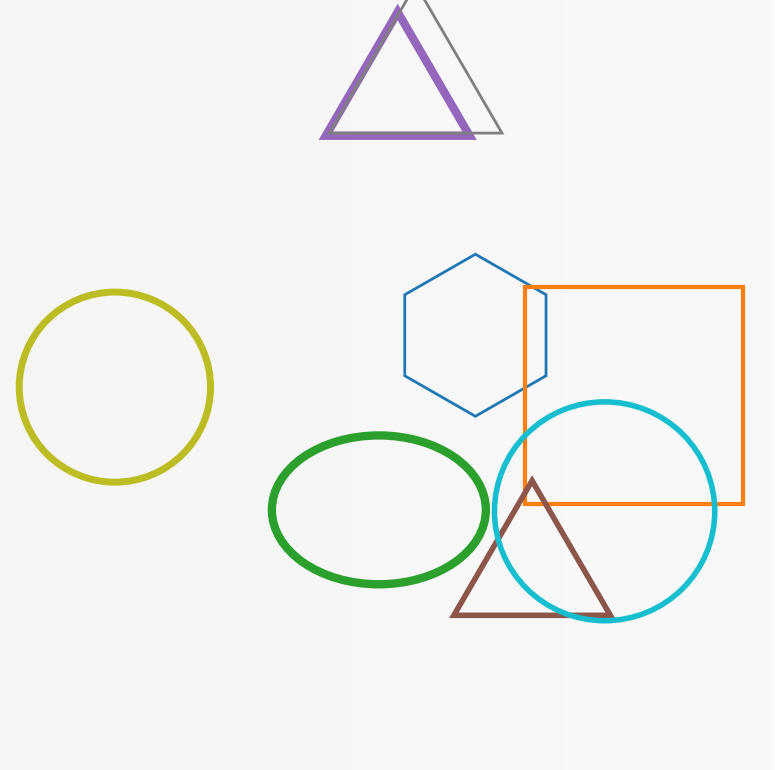[{"shape": "hexagon", "thickness": 1, "radius": 0.53, "center": [0.613, 0.565]}, {"shape": "square", "thickness": 1.5, "radius": 0.7, "center": [0.818, 0.487]}, {"shape": "oval", "thickness": 3, "radius": 0.69, "center": [0.489, 0.338]}, {"shape": "triangle", "thickness": 3, "radius": 0.54, "center": [0.513, 0.877]}, {"shape": "triangle", "thickness": 2, "radius": 0.58, "center": [0.687, 0.259]}, {"shape": "triangle", "thickness": 1, "radius": 0.64, "center": [0.536, 0.891]}, {"shape": "circle", "thickness": 2.5, "radius": 0.62, "center": [0.148, 0.497]}, {"shape": "circle", "thickness": 2, "radius": 0.71, "center": [0.78, 0.336]}]